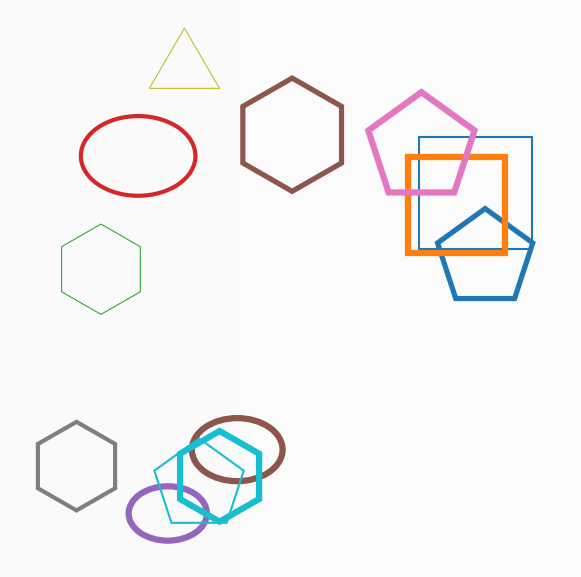[{"shape": "pentagon", "thickness": 2.5, "radius": 0.43, "center": [0.835, 0.552]}, {"shape": "square", "thickness": 1, "radius": 0.49, "center": [0.818, 0.665]}, {"shape": "square", "thickness": 3, "radius": 0.42, "center": [0.785, 0.644]}, {"shape": "hexagon", "thickness": 0.5, "radius": 0.39, "center": [0.174, 0.533]}, {"shape": "oval", "thickness": 2, "radius": 0.49, "center": [0.238, 0.729]}, {"shape": "oval", "thickness": 3, "radius": 0.34, "center": [0.289, 0.11]}, {"shape": "hexagon", "thickness": 2.5, "radius": 0.49, "center": [0.503, 0.766]}, {"shape": "oval", "thickness": 3, "radius": 0.39, "center": [0.408, 0.221]}, {"shape": "pentagon", "thickness": 3, "radius": 0.48, "center": [0.725, 0.744]}, {"shape": "hexagon", "thickness": 2, "radius": 0.38, "center": [0.132, 0.192]}, {"shape": "triangle", "thickness": 0.5, "radius": 0.35, "center": [0.317, 0.881]}, {"shape": "hexagon", "thickness": 3, "radius": 0.39, "center": [0.378, 0.174]}, {"shape": "pentagon", "thickness": 1, "radius": 0.4, "center": [0.342, 0.159]}]